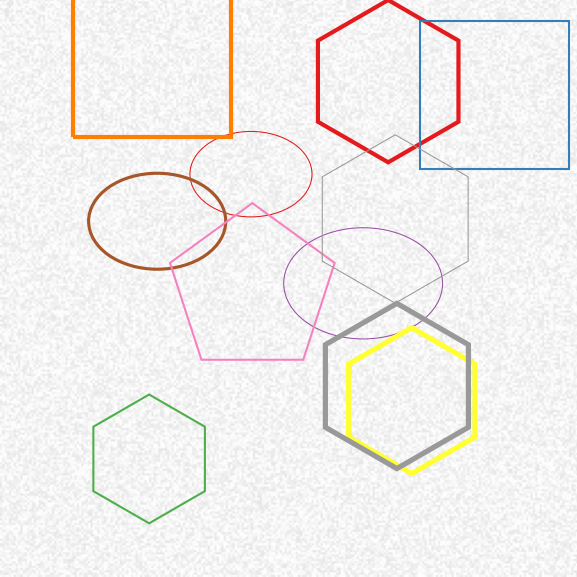[{"shape": "oval", "thickness": 0.5, "radius": 0.53, "center": [0.435, 0.698]}, {"shape": "hexagon", "thickness": 2, "radius": 0.7, "center": [0.672, 0.859]}, {"shape": "square", "thickness": 1, "radius": 0.64, "center": [0.856, 0.834]}, {"shape": "hexagon", "thickness": 1, "radius": 0.56, "center": [0.258, 0.204]}, {"shape": "oval", "thickness": 0.5, "radius": 0.69, "center": [0.629, 0.509]}, {"shape": "square", "thickness": 2, "radius": 0.68, "center": [0.263, 0.899]}, {"shape": "hexagon", "thickness": 2.5, "radius": 0.63, "center": [0.713, 0.305]}, {"shape": "oval", "thickness": 1.5, "radius": 0.59, "center": [0.272, 0.616]}, {"shape": "pentagon", "thickness": 1, "radius": 0.75, "center": [0.437, 0.497]}, {"shape": "hexagon", "thickness": 2.5, "radius": 0.72, "center": [0.687, 0.331]}, {"shape": "hexagon", "thickness": 0.5, "radius": 0.73, "center": [0.684, 0.62]}]